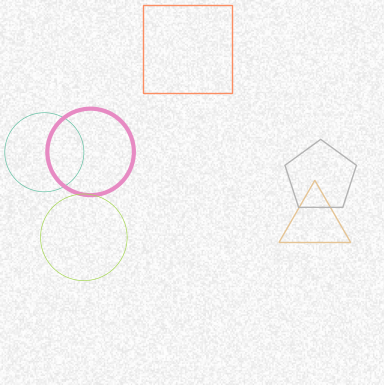[{"shape": "circle", "thickness": 0.5, "radius": 0.51, "center": [0.115, 0.605]}, {"shape": "square", "thickness": 1, "radius": 0.58, "center": [0.487, 0.873]}, {"shape": "circle", "thickness": 3, "radius": 0.56, "center": [0.235, 0.605]}, {"shape": "circle", "thickness": 0.5, "radius": 0.56, "center": [0.218, 0.384]}, {"shape": "triangle", "thickness": 1, "radius": 0.54, "center": [0.818, 0.424]}, {"shape": "pentagon", "thickness": 1, "radius": 0.49, "center": [0.833, 0.54]}]